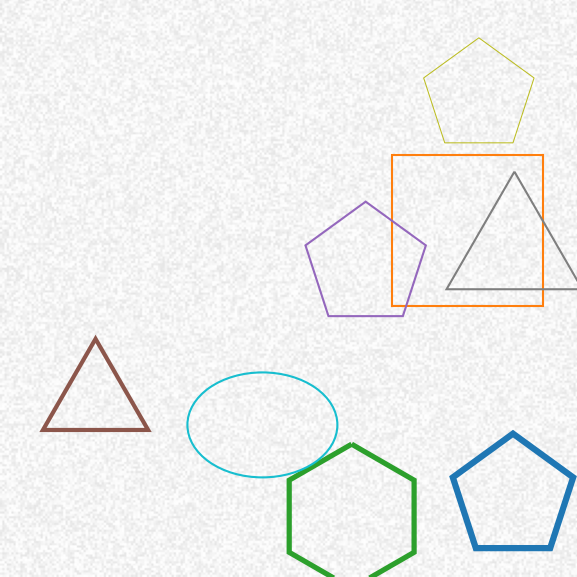[{"shape": "pentagon", "thickness": 3, "radius": 0.55, "center": [0.888, 0.139]}, {"shape": "square", "thickness": 1, "radius": 0.65, "center": [0.809, 0.6]}, {"shape": "hexagon", "thickness": 2.5, "radius": 0.62, "center": [0.609, 0.105]}, {"shape": "pentagon", "thickness": 1, "radius": 0.55, "center": [0.633, 0.54]}, {"shape": "triangle", "thickness": 2, "radius": 0.53, "center": [0.165, 0.307]}, {"shape": "triangle", "thickness": 1, "radius": 0.68, "center": [0.891, 0.566]}, {"shape": "pentagon", "thickness": 0.5, "radius": 0.5, "center": [0.829, 0.833]}, {"shape": "oval", "thickness": 1, "radius": 0.65, "center": [0.454, 0.263]}]